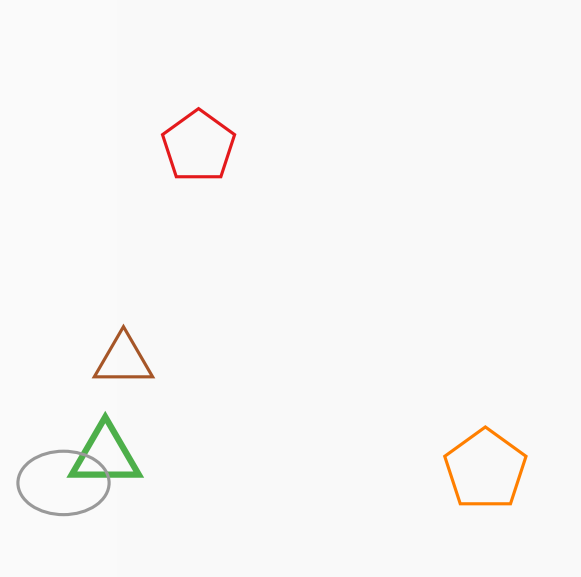[{"shape": "pentagon", "thickness": 1.5, "radius": 0.33, "center": [0.342, 0.746]}, {"shape": "triangle", "thickness": 3, "radius": 0.33, "center": [0.181, 0.211]}, {"shape": "pentagon", "thickness": 1.5, "radius": 0.37, "center": [0.835, 0.186]}, {"shape": "triangle", "thickness": 1.5, "radius": 0.29, "center": [0.212, 0.376]}, {"shape": "oval", "thickness": 1.5, "radius": 0.39, "center": [0.109, 0.163]}]